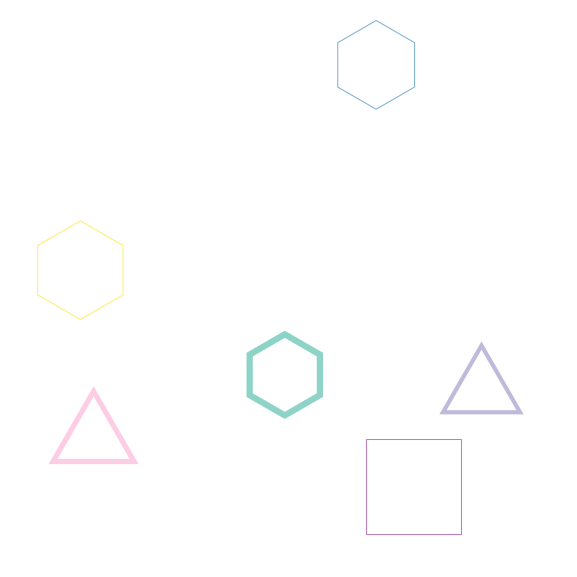[{"shape": "hexagon", "thickness": 3, "radius": 0.35, "center": [0.493, 0.35]}, {"shape": "triangle", "thickness": 2, "radius": 0.39, "center": [0.834, 0.324]}, {"shape": "hexagon", "thickness": 0.5, "radius": 0.38, "center": [0.651, 0.887]}, {"shape": "triangle", "thickness": 2.5, "radius": 0.41, "center": [0.162, 0.24]}, {"shape": "square", "thickness": 0.5, "radius": 0.41, "center": [0.716, 0.156]}, {"shape": "hexagon", "thickness": 0.5, "radius": 0.43, "center": [0.139, 0.531]}]